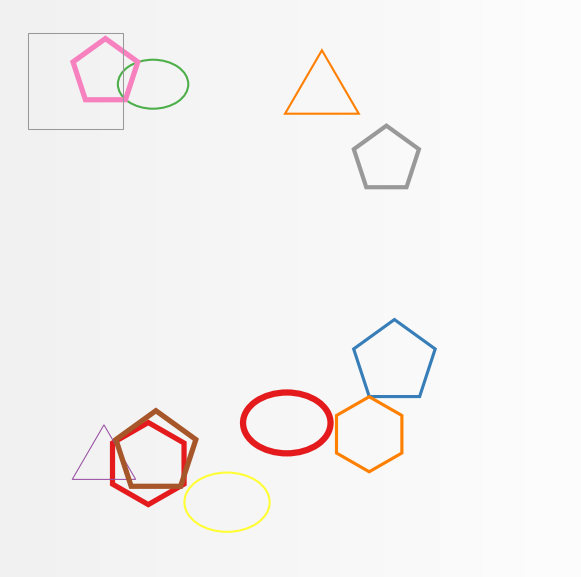[{"shape": "oval", "thickness": 3, "radius": 0.38, "center": [0.493, 0.267]}, {"shape": "hexagon", "thickness": 2.5, "radius": 0.36, "center": [0.255, 0.196]}, {"shape": "pentagon", "thickness": 1.5, "radius": 0.37, "center": [0.679, 0.372]}, {"shape": "oval", "thickness": 1, "radius": 0.3, "center": [0.263, 0.853]}, {"shape": "triangle", "thickness": 0.5, "radius": 0.31, "center": [0.179, 0.201]}, {"shape": "hexagon", "thickness": 1.5, "radius": 0.32, "center": [0.635, 0.247]}, {"shape": "triangle", "thickness": 1, "radius": 0.37, "center": [0.554, 0.839]}, {"shape": "oval", "thickness": 1, "radius": 0.37, "center": [0.391, 0.13]}, {"shape": "pentagon", "thickness": 2.5, "radius": 0.36, "center": [0.268, 0.216]}, {"shape": "pentagon", "thickness": 2.5, "radius": 0.29, "center": [0.181, 0.874]}, {"shape": "square", "thickness": 0.5, "radius": 0.41, "center": [0.13, 0.859]}, {"shape": "pentagon", "thickness": 2, "radius": 0.29, "center": [0.665, 0.723]}]